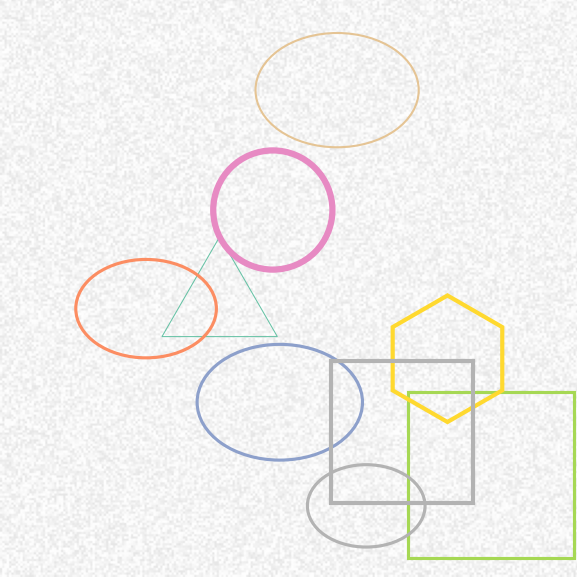[{"shape": "triangle", "thickness": 0.5, "radius": 0.58, "center": [0.38, 0.474]}, {"shape": "oval", "thickness": 1.5, "radius": 0.61, "center": [0.253, 0.465]}, {"shape": "oval", "thickness": 1.5, "radius": 0.72, "center": [0.485, 0.303]}, {"shape": "circle", "thickness": 3, "radius": 0.52, "center": [0.472, 0.635]}, {"shape": "square", "thickness": 1.5, "radius": 0.72, "center": [0.85, 0.176]}, {"shape": "hexagon", "thickness": 2, "radius": 0.55, "center": [0.775, 0.378]}, {"shape": "oval", "thickness": 1, "radius": 0.71, "center": [0.584, 0.843]}, {"shape": "square", "thickness": 2, "radius": 0.61, "center": [0.696, 0.251]}, {"shape": "oval", "thickness": 1.5, "radius": 0.51, "center": [0.634, 0.123]}]